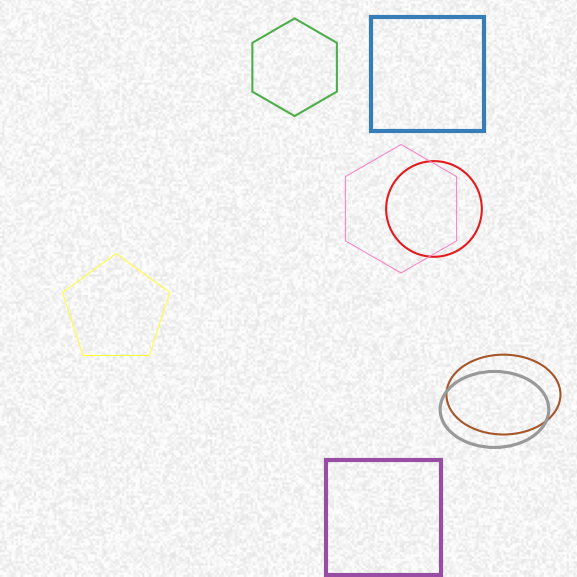[{"shape": "circle", "thickness": 1, "radius": 0.41, "center": [0.751, 0.637]}, {"shape": "square", "thickness": 2, "radius": 0.49, "center": [0.74, 0.871]}, {"shape": "hexagon", "thickness": 1, "radius": 0.42, "center": [0.51, 0.883]}, {"shape": "square", "thickness": 2, "radius": 0.5, "center": [0.664, 0.103]}, {"shape": "pentagon", "thickness": 0.5, "radius": 0.49, "center": [0.201, 0.463]}, {"shape": "oval", "thickness": 1, "radius": 0.49, "center": [0.872, 0.316]}, {"shape": "hexagon", "thickness": 0.5, "radius": 0.56, "center": [0.694, 0.638]}, {"shape": "oval", "thickness": 1.5, "radius": 0.47, "center": [0.856, 0.29]}]